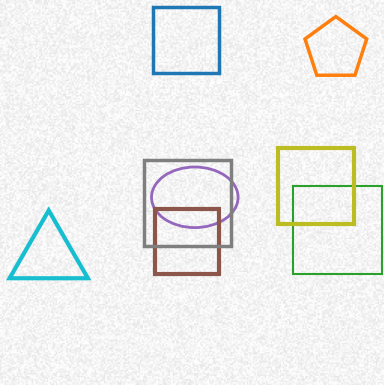[{"shape": "square", "thickness": 2.5, "radius": 0.43, "center": [0.484, 0.896]}, {"shape": "pentagon", "thickness": 2.5, "radius": 0.42, "center": [0.872, 0.873]}, {"shape": "square", "thickness": 1.5, "radius": 0.57, "center": [0.876, 0.403]}, {"shape": "oval", "thickness": 2, "radius": 0.56, "center": [0.506, 0.488]}, {"shape": "square", "thickness": 3, "radius": 0.42, "center": [0.486, 0.373]}, {"shape": "square", "thickness": 2.5, "radius": 0.56, "center": [0.487, 0.473]}, {"shape": "square", "thickness": 3, "radius": 0.49, "center": [0.82, 0.516]}, {"shape": "triangle", "thickness": 3, "radius": 0.59, "center": [0.127, 0.336]}]